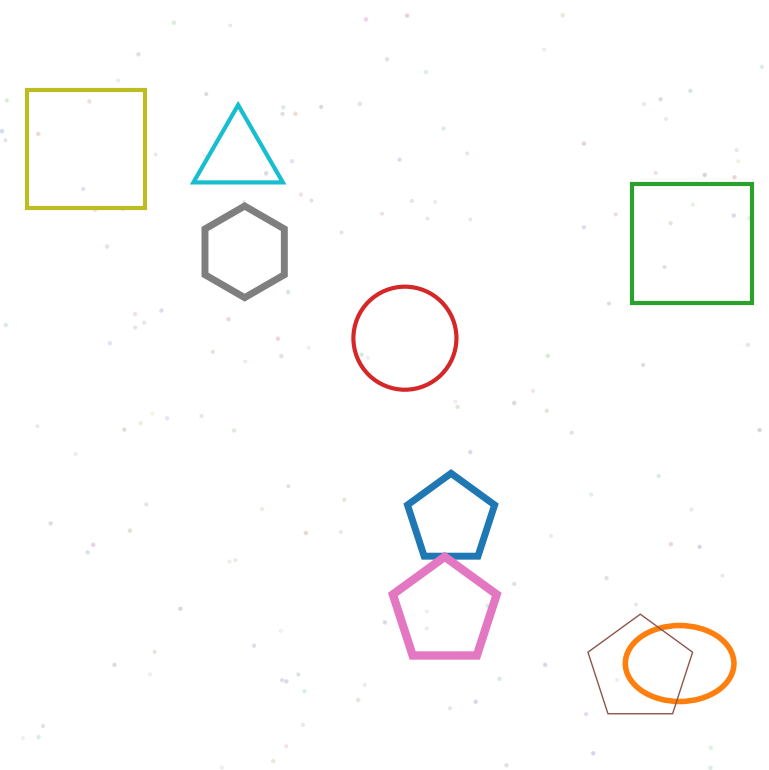[{"shape": "pentagon", "thickness": 2.5, "radius": 0.3, "center": [0.586, 0.326]}, {"shape": "oval", "thickness": 2, "radius": 0.35, "center": [0.883, 0.138]}, {"shape": "square", "thickness": 1.5, "radius": 0.39, "center": [0.899, 0.683]}, {"shape": "circle", "thickness": 1.5, "radius": 0.33, "center": [0.526, 0.561]}, {"shape": "pentagon", "thickness": 0.5, "radius": 0.36, "center": [0.832, 0.131]}, {"shape": "pentagon", "thickness": 3, "radius": 0.35, "center": [0.578, 0.206]}, {"shape": "hexagon", "thickness": 2.5, "radius": 0.3, "center": [0.318, 0.673]}, {"shape": "square", "thickness": 1.5, "radius": 0.38, "center": [0.111, 0.806]}, {"shape": "triangle", "thickness": 1.5, "radius": 0.34, "center": [0.309, 0.797]}]